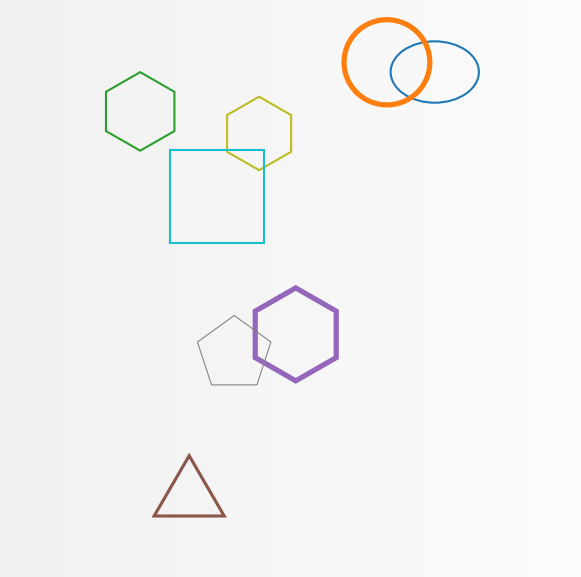[{"shape": "oval", "thickness": 1, "radius": 0.38, "center": [0.748, 0.874]}, {"shape": "circle", "thickness": 2.5, "radius": 0.37, "center": [0.666, 0.891]}, {"shape": "hexagon", "thickness": 1, "radius": 0.34, "center": [0.241, 0.806]}, {"shape": "hexagon", "thickness": 2.5, "radius": 0.4, "center": [0.509, 0.42]}, {"shape": "triangle", "thickness": 1.5, "radius": 0.35, "center": [0.325, 0.14]}, {"shape": "pentagon", "thickness": 0.5, "radius": 0.33, "center": [0.403, 0.386]}, {"shape": "hexagon", "thickness": 1, "radius": 0.32, "center": [0.446, 0.768]}, {"shape": "square", "thickness": 1, "radius": 0.4, "center": [0.373, 0.66]}]